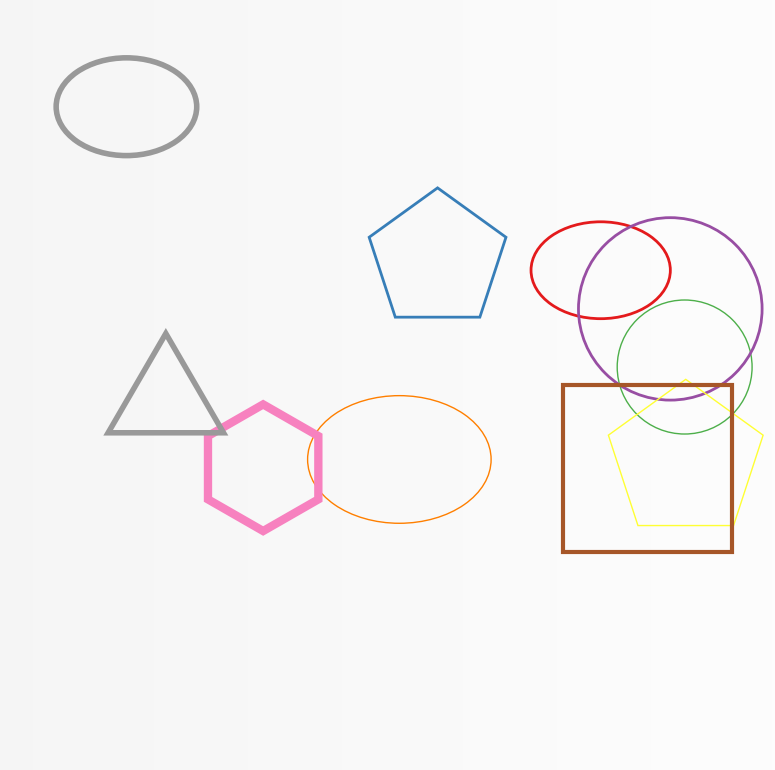[{"shape": "oval", "thickness": 1, "radius": 0.45, "center": [0.775, 0.649]}, {"shape": "pentagon", "thickness": 1, "radius": 0.46, "center": [0.565, 0.663]}, {"shape": "circle", "thickness": 0.5, "radius": 0.44, "center": [0.883, 0.523]}, {"shape": "circle", "thickness": 1, "radius": 0.59, "center": [0.865, 0.599]}, {"shape": "oval", "thickness": 0.5, "radius": 0.59, "center": [0.515, 0.403]}, {"shape": "pentagon", "thickness": 0.5, "radius": 0.52, "center": [0.885, 0.402]}, {"shape": "square", "thickness": 1.5, "radius": 0.54, "center": [0.835, 0.391]}, {"shape": "hexagon", "thickness": 3, "radius": 0.41, "center": [0.34, 0.393]}, {"shape": "oval", "thickness": 2, "radius": 0.45, "center": [0.163, 0.861]}, {"shape": "triangle", "thickness": 2, "radius": 0.43, "center": [0.214, 0.481]}]